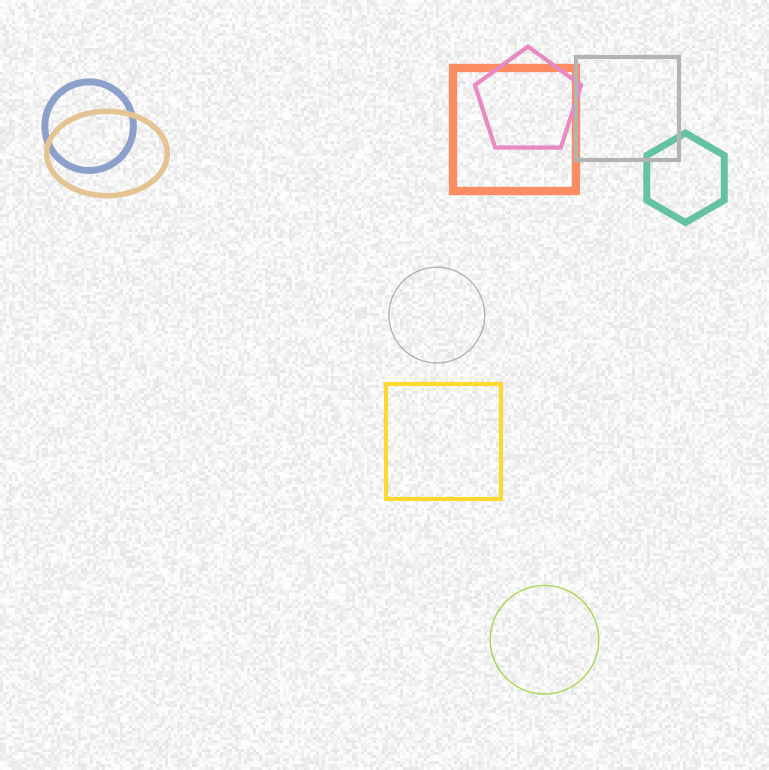[{"shape": "hexagon", "thickness": 2.5, "radius": 0.29, "center": [0.89, 0.769]}, {"shape": "square", "thickness": 3, "radius": 0.4, "center": [0.668, 0.832]}, {"shape": "circle", "thickness": 2.5, "radius": 0.29, "center": [0.116, 0.836]}, {"shape": "pentagon", "thickness": 1.5, "radius": 0.36, "center": [0.686, 0.867]}, {"shape": "circle", "thickness": 0.5, "radius": 0.35, "center": [0.707, 0.169]}, {"shape": "square", "thickness": 1.5, "radius": 0.37, "center": [0.576, 0.426]}, {"shape": "oval", "thickness": 2, "radius": 0.39, "center": [0.139, 0.801]}, {"shape": "circle", "thickness": 0.5, "radius": 0.31, "center": [0.567, 0.591]}, {"shape": "square", "thickness": 1.5, "radius": 0.33, "center": [0.815, 0.859]}]